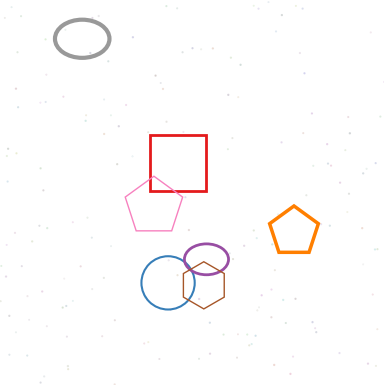[{"shape": "square", "thickness": 2, "radius": 0.36, "center": [0.462, 0.577]}, {"shape": "circle", "thickness": 1.5, "radius": 0.35, "center": [0.437, 0.265]}, {"shape": "oval", "thickness": 2, "radius": 0.29, "center": [0.536, 0.326]}, {"shape": "pentagon", "thickness": 2.5, "radius": 0.33, "center": [0.764, 0.398]}, {"shape": "hexagon", "thickness": 1, "radius": 0.31, "center": [0.529, 0.259]}, {"shape": "pentagon", "thickness": 1, "radius": 0.39, "center": [0.4, 0.464]}, {"shape": "oval", "thickness": 3, "radius": 0.35, "center": [0.214, 0.899]}]